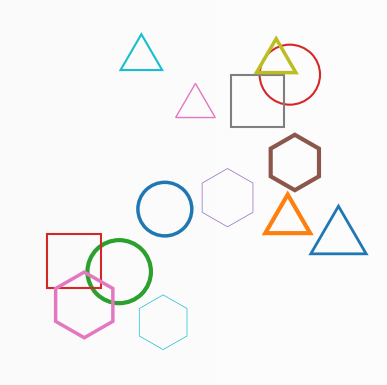[{"shape": "circle", "thickness": 2.5, "radius": 0.35, "center": [0.425, 0.457]}, {"shape": "triangle", "thickness": 2, "radius": 0.41, "center": [0.874, 0.382]}, {"shape": "triangle", "thickness": 3, "radius": 0.33, "center": [0.742, 0.428]}, {"shape": "circle", "thickness": 3, "radius": 0.41, "center": [0.308, 0.294]}, {"shape": "circle", "thickness": 1.5, "radius": 0.39, "center": [0.748, 0.806]}, {"shape": "square", "thickness": 1.5, "radius": 0.35, "center": [0.191, 0.321]}, {"shape": "hexagon", "thickness": 0.5, "radius": 0.38, "center": [0.587, 0.487]}, {"shape": "hexagon", "thickness": 3, "radius": 0.36, "center": [0.761, 0.578]}, {"shape": "triangle", "thickness": 1, "radius": 0.3, "center": [0.504, 0.724]}, {"shape": "hexagon", "thickness": 2.5, "radius": 0.43, "center": [0.217, 0.208]}, {"shape": "square", "thickness": 1.5, "radius": 0.34, "center": [0.664, 0.737]}, {"shape": "triangle", "thickness": 2.5, "radius": 0.29, "center": [0.713, 0.841]}, {"shape": "hexagon", "thickness": 0.5, "radius": 0.36, "center": [0.421, 0.163]}, {"shape": "triangle", "thickness": 1.5, "radius": 0.31, "center": [0.365, 0.849]}]